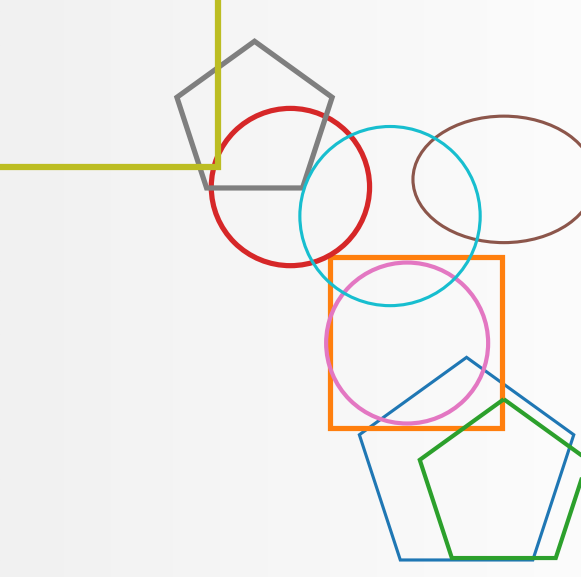[{"shape": "pentagon", "thickness": 1.5, "radius": 0.97, "center": [0.803, 0.186]}, {"shape": "square", "thickness": 2.5, "radius": 0.74, "center": [0.716, 0.406]}, {"shape": "pentagon", "thickness": 2, "radius": 0.76, "center": [0.867, 0.156]}, {"shape": "circle", "thickness": 2.5, "radius": 0.68, "center": [0.5, 0.675]}, {"shape": "oval", "thickness": 1.5, "radius": 0.78, "center": [0.867, 0.689]}, {"shape": "circle", "thickness": 2, "radius": 0.7, "center": [0.7, 0.405]}, {"shape": "pentagon", "thickness": 2.5, "radius": 0.7, "center": [0.438, 0.787]}, {"shape": "square", "thickness": 3, "radius": 0.94, "center": [0.186, 0.898]}, {"shape": "circle", "thickness": 1.5, "radius": 0.78, "center": [0.671, 0.625]}]